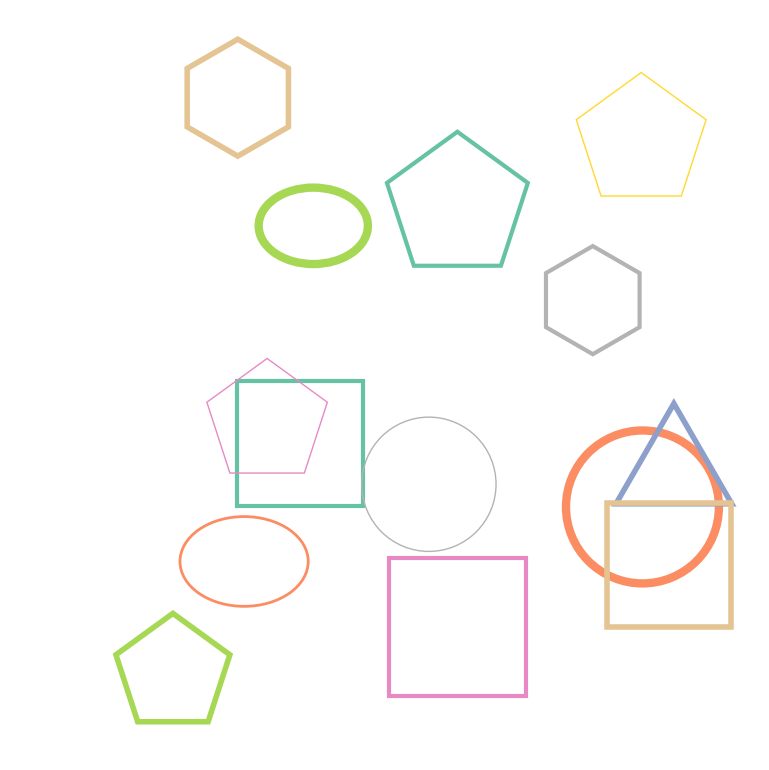[{"shape": "square", "thickness": 1.5, "radius": 0.41, "center": [0.39, 0.424]}, {"shape": "pentagon", "thickness": 1.5, "radius": 0.48, "center": [0.594, 0.733]}, {"shape": "circle", "thickness": 3, "radius": 0.5, "center": [0.834, 0.342]}, {"shape": "oval", "thickness": 1, "radius": 0.42, "center": [0.317, 0.271]}, {"shape": "triangle", "thickness": 2, "radius": 0.43, "center": [0.875, 0.389]}, {"shape": "square", "thickness": 1.5, "radius": 0.45, "center": [0.594, 0.186]}, {"shape": "pentagon", "thickness": 0.5, "radius": 0.41, "center": [0.347, 0.452]}, {"shape": "pentagon", "thickness": 2, "radius": 0.39, "center": [0.225, 0.126]}, {"shape": "oval", "thickness": 3, "radius": 0.35, "center": [0.407, 0.707]}, {"shape": "pentagon", "thickness": 0.5, "radius": 0.44, "center": [0.833, 0.817]}, {"shape": "square", "thickness": 2, "radius": 0.4, "center": [0.869, 0.266]}, {"shape": "hexagon", "thickness": 2, "radius": 0.38, "center": [0.309, 0.873]}, {"shape": "circle", "thickness": 0.5, "radius": 0.44, "center": [0.557, 0.371]}, {"shape": "hexagon", "thickness": 1.5, "radius": 0.35, "center": [0.77, 0.61]}]